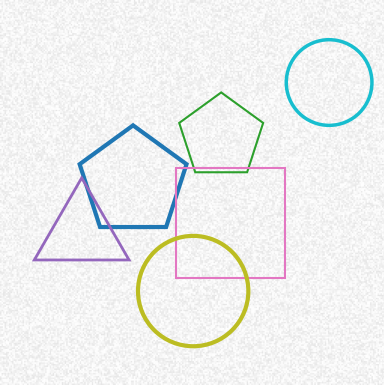[{"shape": "pentagon", "thickness": 3, "radius": 0.73, "center": [0.346, 0.528]}, {"shape": "pentagon", "thickness": 1.5, "radius": 0.57, "center": [0.575, 0.645]}, {"shape": "triangle", "thickness": 2, "radius": 0.71, "center": [0.212, 0.396]}, {"shape": "square", "thickness": 1.5, "radius": 0.71, "center": [0.599, 0.421]}, {"shape": "circle", "thickness": 3, "radius": 0.72, "center": [0.502, 0.244]}, {"shape": "circle", "thickness": 2.5, "radius": 0.56, "center": [0.855, 0.786]}]